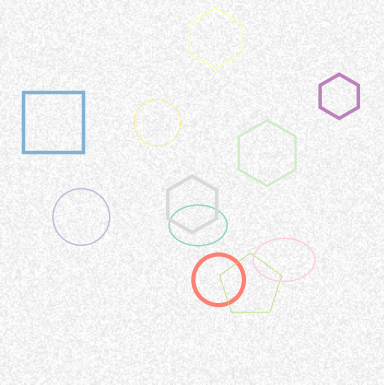[{"shape": "oval", "thickness": 1, "radius": 0.38, "center": [0.515, 0.415]}, {"shape": "hexagon", "thickness": 1, "radius": 0.39, "center": [0.56, 0.9]}, {"shape": "circle", "thickness": 1, "radius": 0.37, "center": [0.211, 0.436]}, {"shape": "circle", "thickness": 3, "radius": 0.33, "center": [0.568, 0.273]}, {"shape": "square", "thickness": 2.5, "radius": 0.39, "center": [0.137, 0.683]}, {"shape": "pentagon", "thickness": 0.5, "radius": 0.42, "center": [0.651, 0.258]}, {"shape": "oval", "thickness": 1, "radius": 0.4, "center": [0.738, 0.325]}, {"shape": "hexagon", "thickness": 2.5, "radius": 0.37, "center": [0.499, 0.469]}, {"shape": "hexagon", "thickness": 2.5, "radius": 0.29, "center": [0.881, 0.75]}, {"shape": "hexagon", "thickness": 1.5, "radius": 0.43, "center": [0.694, 0.602]}, {"shape": "circle", "thickness": 0.5, "radius": 0.3, "center": [0.409, 0.681]}]